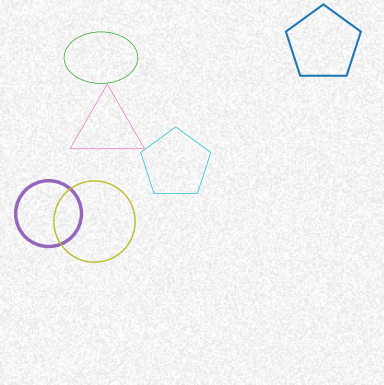[{"shape": "pentagon", "thickness": 1.5, "radius": 0.51, "center": [0.84, 0.886]}, {"shape": "oval", "thickness": 0.5, "radius": 0.48, "center": [0.262, 0.85]}, {"shape": "circle", "thickness": 2.5, "radius": 0.43, "center": [0.126, 0.445]}, {"shape": "triangle", "thickness": 0.5, "radius": 0.56, "center": [0.279, 0.67]}, {"shape": "circle", "thickness": 1, "radius": 0.53, "center": [0.245, 0.425]}, {"shape": "pentagon", "thickness": 0.5, "radius": 0.48, "center": [0.456, 0.575]}]